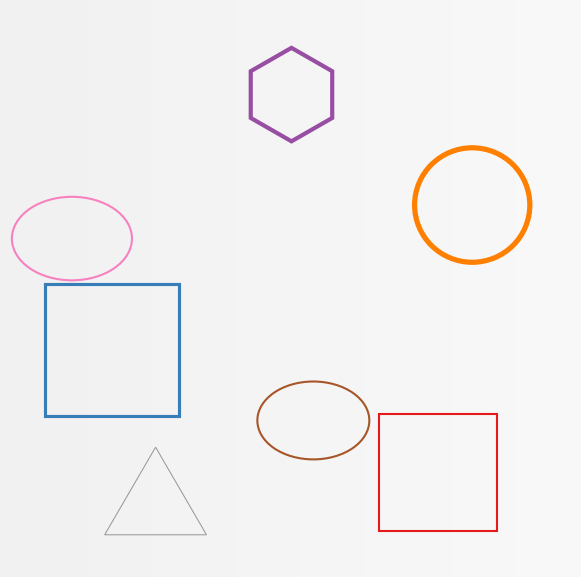[{"shape": "square", "thickness": 1, "radius": 0.51, "center": [0.753, 0.181]}, {"shape": "square", "thickness": 1.5, "radius": 0.57, "center": [0.193, 0.393]}, {"shape": "hexagon", "thickness": 2, "radius": 0.4, "center": [0.501, 0.835]}, {"shape": "circle", "thickness": 2.5, "radius": 0.5, "center": [0.812, 0.644]}, {"shape": "oval", "thickness": 1, "radius": 0.48, "center": [0.539, 0.271]}, {"shape": "oval", "thickness": 1, "radius": 0.52, "center": [0.124, 0.586]}, {"shape": "triangle", "thickness": 0.5, "radius": 0.51, "center": [0.268, 0.124]}]